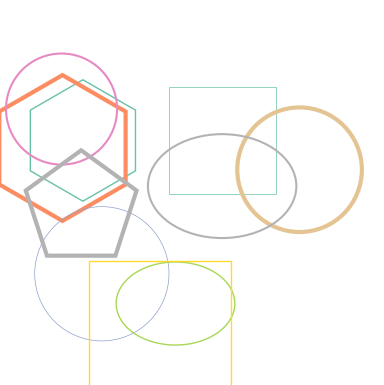[{"shape": "square", "thickness": 0.5, "radius": 0.7, "center": [0.578, 0.634]}, {"shape": "hexagon", "thickness": 1, "radius": 0.79, "center": [0.215, 0.635]}, {"shape": "hexagon", "thickness": 3, "radius": 0.95, "center": [0.162, 0.616]}, {"shape": "circle", "thickness": 0.5, "radius": 0.87, "center": [0.265, 0.289]}, {"shape": "circle", "thickness": 1.5, "radius": 0.72, "center": [0.16, 0.717]}, {"shape": "oval", "thickness": 1, "radius": 0.77, "center": [0.456, 0.212]}, {"shape": "square", "thickness": 1, "radius": 0.92, "center": [0.416, 0.138]}, {"shape": "circle", "thickness": 3, "radius": 0.81, "center": [0.778, 0.559]}, {"shape": "pentagon", "thickness": 3, "radius": 0.76, "center": [0.211, 0.458]}, {"shape": "oval", "thickness": 1.5, "radius": 0.96, "center": [0.577, 0.517]}]